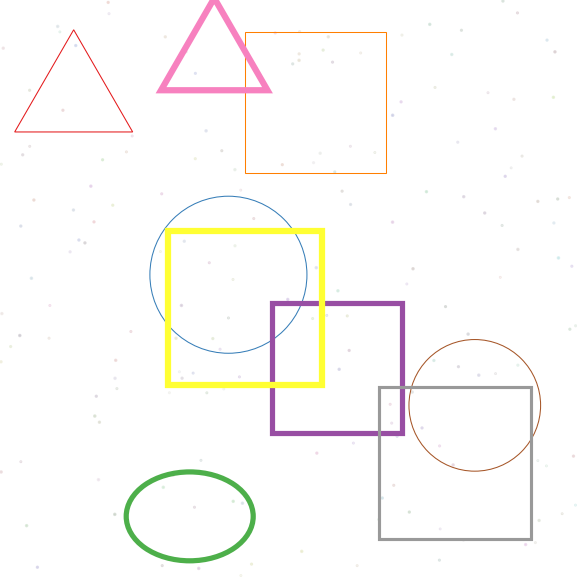[{"shape": "triangle", "thickness": 0.5, "radius": 0.59, "center": [0.128, 0.83]}, {"shape": "circle", "thickness": 0.5, "radius": 0.68, "center": [0.396, 0.523]}, {"shape": "oval", "thickness": 2.5, "radius": 0.55, "center": [0.329, 0.105]}, {"shape": "square", "thickness": 2.5, "radius": 0.56, "center": [0.584, 0.362]}, {"shape": "square", "thickness": 0.5, "radius": 0.61, "center": [0.546, 0.822]}, {"shape": "square", "thickness": 3, "radius": 0.67, "center": [0.424, 0.466]}, {"shape": "circle", "thickness": 0.5, "radius": 0.57, "center": [0.822, 0.297]}, {"shape": "triangle", "thickness": 3, "radius": 0.53, "center": [0.371, 0.896]}, {"shape": "square", "thickness": 1.5, "radius": 0.66, "center": [0.788, 0.198]}]